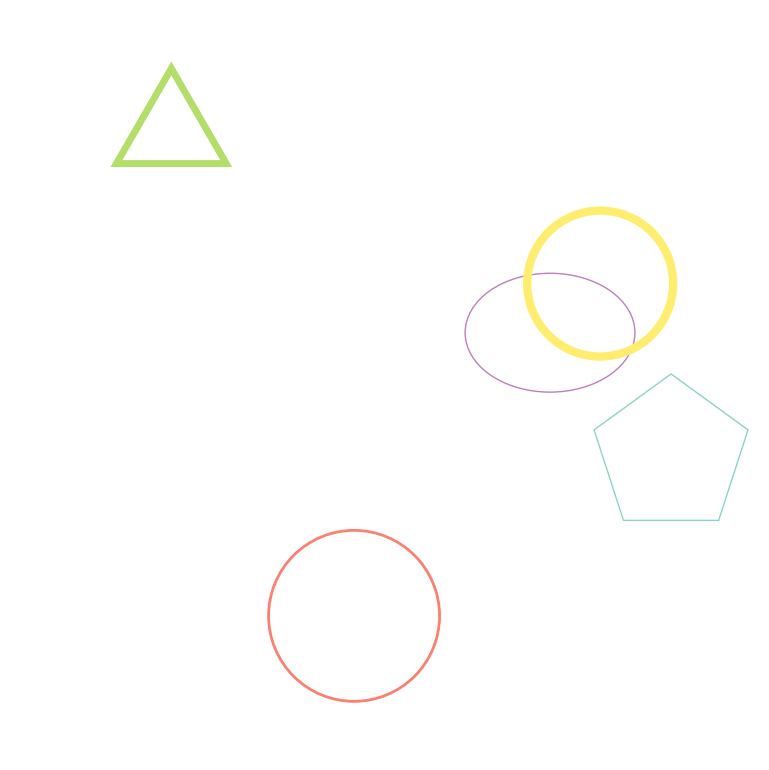[{"shape": "pentagon", "thickness": 0.5, "radius": 0.53, "center": [0.871, 0.409]}, {"shape": "circle", "thickness": 1, "radius": 0.56, "center": [0.46, 0.2]}, {"shape": "triangle", "thickness": 2.5, "radius": 0.41, "center": [0.223, 0.829]}, {"shape": "oval", "thickness": 0.5, "radius": 0.55, "center": [0.714, 0.568]}, {"shape": "circle", "thickness": 3, "radius": 0.47, "center": [0.779, 0.632]}]